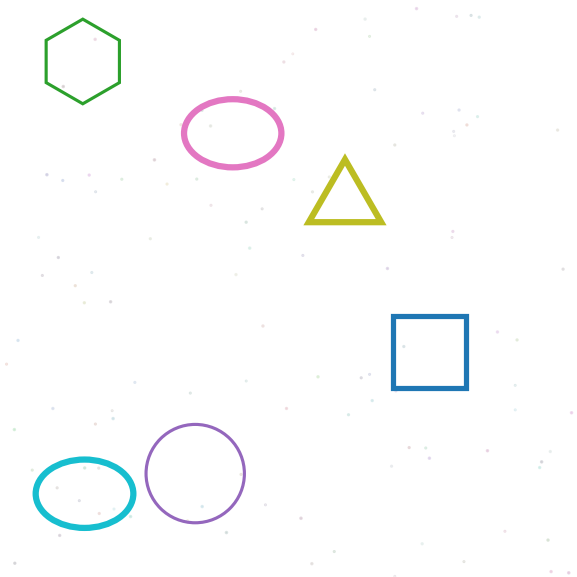[{"shape": "square", "thickness": 2.5, "radius": 0.31, "center": [0.744, 0.389]}, {"shape": "hexagon", "thickness": 1.5, "radius": 0.37, "center": [0.143, 0.893]}, {"shape": "circle", "thickness": 1.5, "radius": 0.43, "center": [0.338, 0.179]}, {"shape": "oval", "thickness": 3, "radius": 0.42, "center": [0.403, 0.768]}, {"shape": "triangle", "thickness": 3, "radius": 0.36, "center": [0.597, 0.651]}, {"shape": "oval", "thickness": 3, "radius": 0.42, "center": [0.146, 0.144]}]